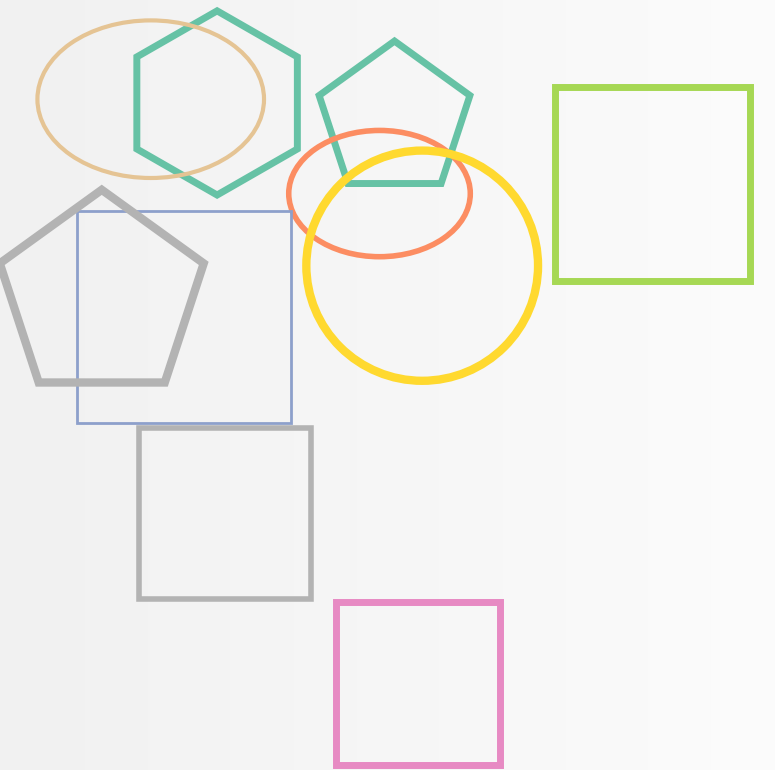[{"shape": "hexagon", "thickness": 2.5, "radius": 0.6, "center": [0.28, 0.866]}, {"shape": "pentagon", "thickness": 2.5, "radius": 0.51, "center": [0.509, 0.844]}, {"shape": "oval", "thickness": 2, "radius": 0.59, "center": [0.49, 0.749]}, {"shape": "square", "thickness": 1, "radius": 0.69, "center": [0.237, 0.589]}, {"shape": "square", "thickness": 2.5, "radius": 0.53, "center": [0.539, 0.113]}, {"shape": "square", "thickness": 2.5, "radius": 0.63, "center": [0.842, 0.761]}, {"shape": "circle", "thickness": 3, "radius": 0.75, "center": [0.545, 0.655]}, {"shape": "oval", "thickness": 1.5, "radius": 0.73, "center": [0.194, 0.871]}, {"shape": "square", "thickness": 2, "radius": 0.56, "center": [0.29, 0.333]}, {"shape": "pentagon", "thickness": 3, "radius": 0.69, "center": [0.131, 0.615]}]